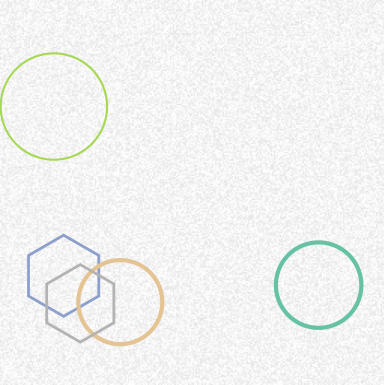[{"shape": "circle", "thickness": 3, "radius": 0.55, "center": [0.828, 0.259]}, {"shape": "hexagon", "thickness": 2, "radius": 0.53, "center": [0.165, 0.284]}, {"shape": "circle", "thickness": 1.5, "radius": 0.69, "center": [0.14, 0.723]}, {"shape": "circle", "thickness": 3, "radius": 0.55, "center": [0.312, 0.215]}, {"shape": "hexagon", "thickness": 2, "radius": 0.5, "center": [0.209, 0.212]}]